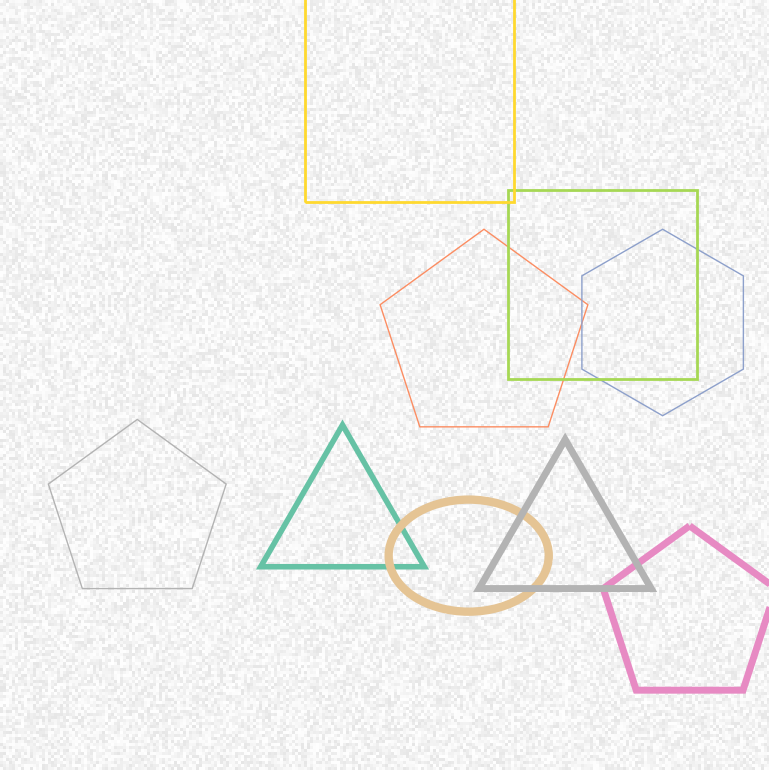[{"shape": "triangle", "thickness": 2, "radius": 0.61, "center": [0.445, 0.325]}, {"shape": "pentagon", "thickness": 0.5, "radius": 0.71, "center": [0.629, 0.56]}, {"shape": "hexagon", "thickness": 0.5, "radius": 0.61, "center": [0.861, 0.581]}, {"shape": "pentagon", "thickness": 2.5, "radius": 0.59, "center": [0.896, 0.199]}, {"shape": "square", "thickness": 1, "radius": 0.61, "center": [0.782, 0.631]}, {"shape": "square", "thickness": 1, "radius": 0.68, "center": [0.531, 0.873]}, {"shape": "oval", "thickness": 3, "radius": 0.52, "center": [0.609, 0.278]}, {"shape": "pentagon", "thickness": 0.5, "radius": 0.61, "center": [0.178, 0.334]}, {"shape": "triangle", "thickness": 2.5, "radius": 0.65, "center": [0.734, 0.3]}]